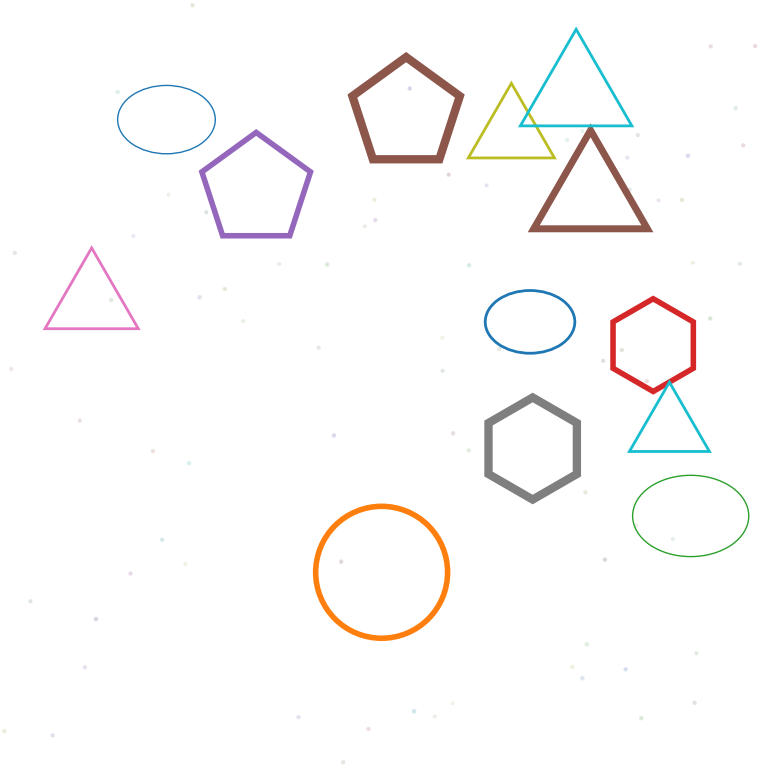[{"shape": "oval", "thickness": 1, "radius": 0.29, "center": [0.688, 0.582]}, {"shape": "oval", "thickness": 0.5, "radius": 0.32, "center": [0.216, 0.845]}, {"shape": "circle", "thickness": 2, "radius": 0.43, "center": [0.496, 0.257]}, {"shape": "oval", "thickness": 0.5, "radius": 0.38, "center": [0.897, 0.33]}, {"shape": "hexagon", "thickness": 2, "radius": 0.3, "center": [0.848, 0.552]}, {"shape": "pentagon", "thickness": 2, "radius": 0.37, "center": [0.333, 0.754]}, {"shape": "pentagon", "thickness": 3, "radius": 0.37, "center": [0.527, 0.852]}, {"shape": "triangle", "thickness": 2.5, "radius": 0.43, "center": [0.767, 0.745]}, {"shape": "triangle", "thickness": 1, "radius": 0.35, "center": [0.119, 0.608]}, {"shape": "hexagon", "thickness": 3, "radius": 0.33, "center": [0.692, 0.418]}, {"shape": "triangle", "thickness": 1, "radius": 0.32, "center": [0.664, 0.827]}, {"shape": "triangle", "thickness": 1, "radius": 0.42, "center": [0.748, 0.878]}, {"shape": "triangle", "thickness": 1, "radius": 0.3, "center": [0.869, 0.444]}]